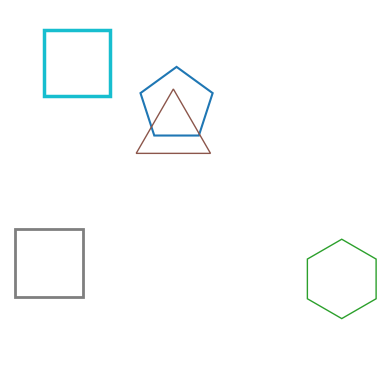[{"shape": "pentagon", "thickness": 1.5, "radius": 0.49, "center": [0.459, 0.728]}, {"shape": "hexagon", "thickness": 1, "radius": 0.52, "center": [0.888, 0.276]}, {"shape": "triangle", "thickness": 1, "radius": 0.56, "center": [0.45, 0.657]}, {"shape": "square", "thickness": 2, "radius": 0.44, "center": [0.128, 0.316]}, {"shape": "square", "thickness": 2.5, "radius": 0.43, "center": [0.201, 0.837]}]